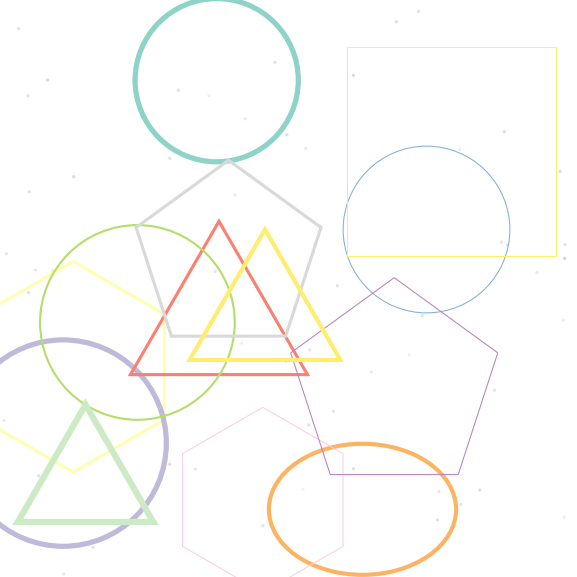[{"shape": "circle", "thickness": 2.5, "radius": 0.71, "center": [0.375, 0.86]}, {"shape": "hexagon", "thickness": 1.5, "radius": 0.91, "center": [0.127, 0.364]}, {"shape": "circle", "thickness": 2.5, "radius": 0.89, "center": [0.109, 0.232]}, {"shape": "triangle", "thickness": 1.5, "radius": 0.88, "center": [0.379, 0.439]}, {"shape": "circle", "thickness": 0.5, "radius": 0.72, "center": [0.739, 0.602]}, {"shape": "oval", "thickness": 2, "radius": 0.81, "center": [0.628, 0.117]}, {"shape": "circle", "thickness": 1, "radius": 0.84, "center": [0.238, 0.441]}, {"shape": "hexagon", "thickness": 0.5, "radius": 0.8, "center": [0.455, 0.133]}, {"shape": "pentagon", "thickness": 1.5, "radius": 0.84, "center": [0.396, 0.553]}, {"shape": "pentagon", "thickness": 0.5, "radius": 0.94, "center": [0.683, 0.33]}, {"shape": "triangle", "thickness": 3, "radius": 0.68, "center": [0.148, 0.163]}, {"shape": "triangle", "thickness": 2, "radius": 0.75, "center": [0.459, 0.451]}, {"shape": "square", "thickness": 0.5, "radius": 0.9, "center": [0.782, 0.737]}]